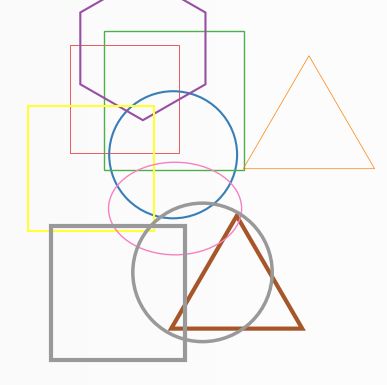[{"shape": "square", "thickness": 0.5, "radius": 0.7, "center": [0.322, 0.743]}, {"shape": "circle", "thickness": 1.5, "radius": 0.83, "center": [0.447, 0.598]}, {"shape": "square", "thickness": 1, "radius": 0.9, "center": [0.449, 0.739]}, {"shape": "hexagon", "thickness": 1.5, "radius": 0.93, "center": [0.369, 0.874]}, {"shape": "triangle", "thickness": 0.5, "radius": 0.98, "center": [0.797, 0.66]}, {"shape": "square", "thickness": 1.5, "radius": 0.81, "center": [0.235, 0.564]}, {"shape": "triangle", "thickness": 3, "radius": 0.98, "center": [0.611, 0.244]}, {"shape": "oval", "thickness": 1, "radius": 0.86, "center": [0.452, 0.458]}, {"shape": "square", "thickness": 3, "radius": 0.87, "center": [0.305, 0.239]}, {"shape": "circle", "thickness": 2.5, "radius": 0.9, "center": [0.523, 0.293]}]